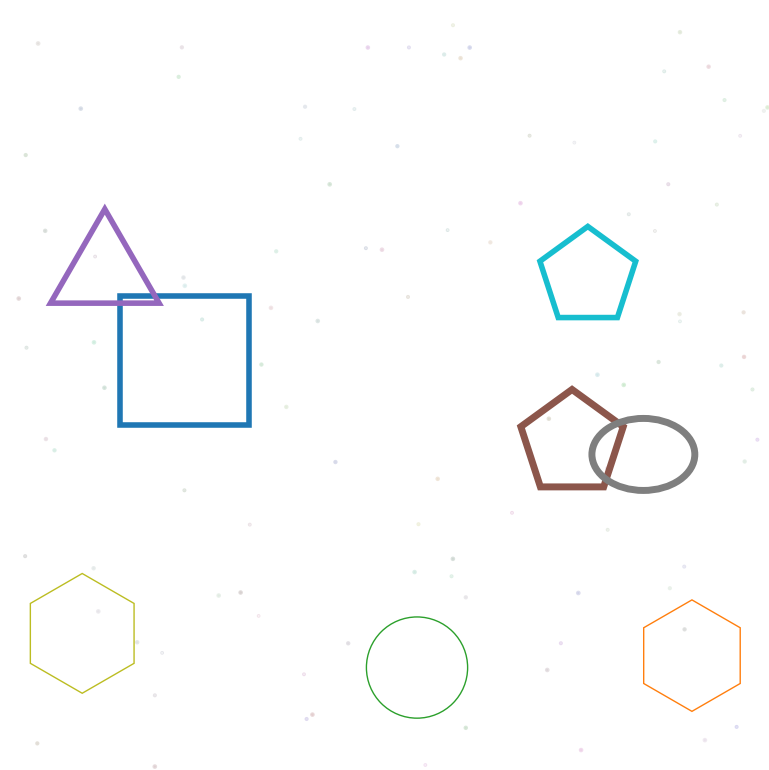[{"shape": "square", "thickness": 2, "radius": 0.42, "center": [0.24, 0.532]}, {"shape": "hexagon", "thickness": 0.5, "radius": 0.36, "center": [0.899, 0.149]}, {"shape": "circle", "thickness": 0.5, "radius": 0.33, "center": [0.542, 0.133]}, {"shape": "triangle", "thickness": 2, "radius": 0.41, "center": [0.136, 0.647]}, {"shape": "pentagon", "thickness": 2.5, "radius": 0.35, "center": [0.743, 0.424]}, {"shape": "oval", "thickness": 2.5, "radius": 0.33, "center": [0.836, 0.41]}, {"shape": "hexagon", "thickness": 0.5, "radius": 0.39, "center": [0.107, 0.177]}, {"shape": "pentagon", "thickness": 2, "radius": 0.33, "center": [0.763, 0.64]}]